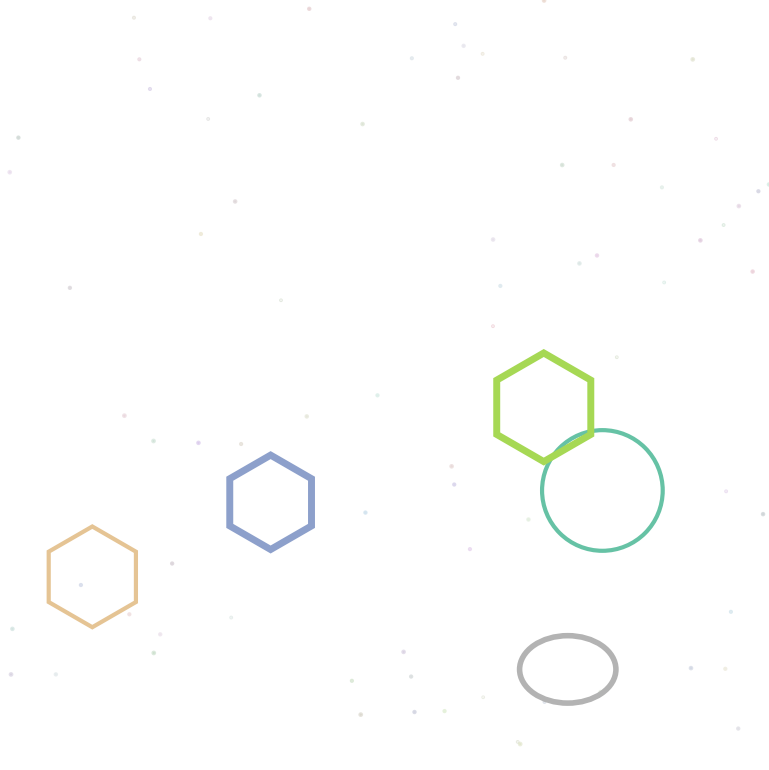[{"shape": "circle", "thickness": 1.5, "radius": 0.39, "center": [0.782, 0.363]}, {"shape": "hexagon", "thickness": 2.5, "radius": 0.31, "center": [0.351, 0.348]}, {"shape": "hexagon", "thickness": 2.5, "radius": 0.35, "center": [0.706, 0.471]}, {"shape": "hexagon", "thickness": 1.5, "radius": 0.33, "center": [0.12, 0.251]}, {"shape": "oval", "thickness": 2, "radius": 0.31, "center": [0.737, 0.131]}]